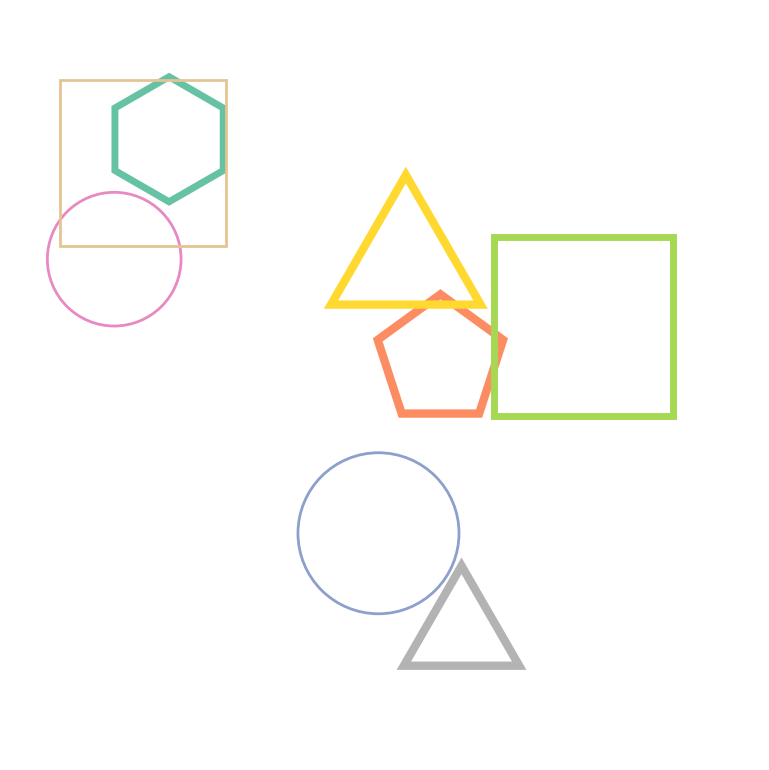[{"shape": "hexagon", "thickness": 2.5, "radius": 0.41, "center": [0.22, 0.819]}, {"shape": "pentagon", "thickness": 3, "radius": 0.43, "center": [0.572, 0.532]}, {"shape": "circle", "thickness": 1, "radius": 0.52, "center": [0.492, 0.307]}, {"shape": "circle", "thickness": 1, "radius": 0.43, "center": [0.148, 0.663]}, {"shape": "square", "thickness": 2.5, "radius": 0.58, "center": [0.757, 0.576]}, {"shape": "triangle", "thickness": 3, "radius": 0.56, "center": [0.527, 0.661]}, {"shape": "square", "thickness": 1, "radius": 0.54, "center": [0.186, 0.788]}, {"shape": "triangle", "thickness": 3, "radius": 0.43, "center": [0.599, 0.179]}]